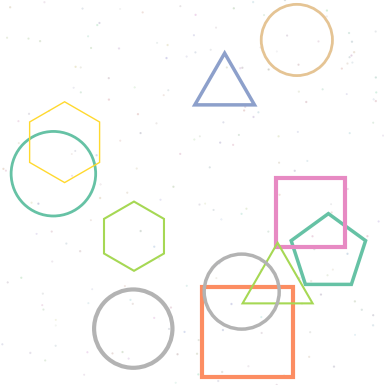[{"shape": "pentagon", "thickness": 2.5, "radius": 0.51, "center": [0.853, 0.344]}, {"shape": "circle", "thickness": 2, "radius": 0.55, "center": [0.139, 0.549]}, {"shape": "square", "thickness": 3, "radius": 0.59, "center": [0.643, 0.138]}, {"shape": "triangle", "thickness": 2.5, "radius": 0.45, "center": [0.583, 0.772]}, {"shape": "square", "thickness": 3, "radius": 0.45, "center": [0.807, 0.449]}, {"shape": "triangle", "thickness": 1.5, "radius": 0.52, "center": [0.721, 0.265]}, {"shape": "hexagon", "thickness": 1.5, "radius": 0.45, "center": [0.348, 0.387]}, {"shape": "hexagon", "thickness": 1, "radius": 0.52, "center": [0.168, 0.631]}, {"shape": "circle", "thickness": 2, "radius": 0.46, "center": [0.771, 0.896]}, {"shape": "circle", "thickness": 2.5, "radius": 0.49, "center": [0.628, 0.243]}, {"shape": "circle", "thickness": 3, "radius": 0.51, "center": [0.346, 0.146]}]